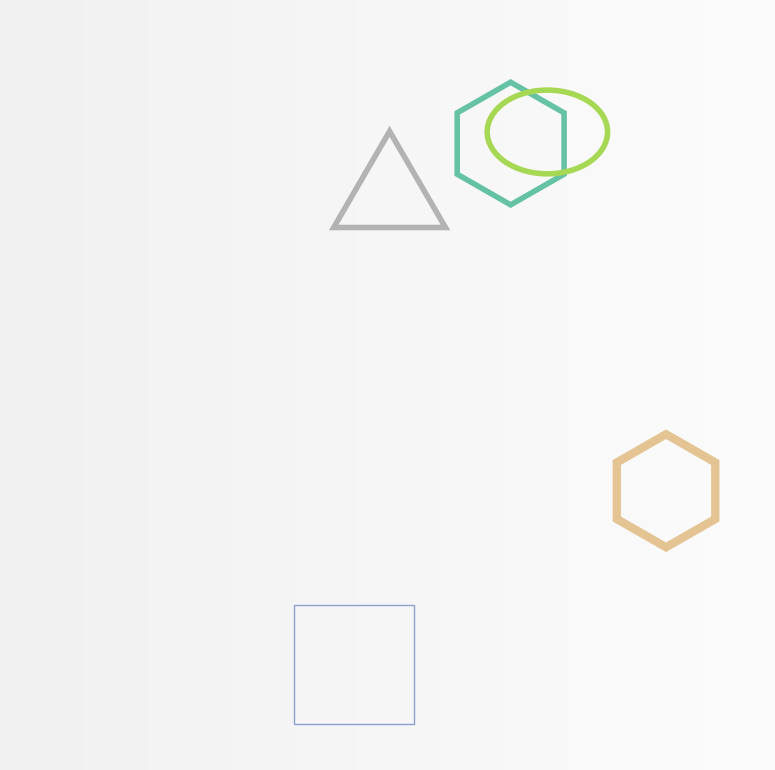[{"shape": "hexagon", "thickness": 2, "radius": 0.4, "center": [0.659, 0.814]}, {"shape": "square", "thickness": 0.5, "radius": 0.39, "center": [0.456, 0.137]}, {"shape": "oval", "thickness": 2, "radius": 0.39, "center": [0.706, 0.829]}, {"shape": "hexagon", "thickness": 3, "radius": 0.37, "center": [0.859, 0.363]}, {"shape": "triangle", "thickness": 2, "radius": 0.42, "center": [0.503, 0.746]}]